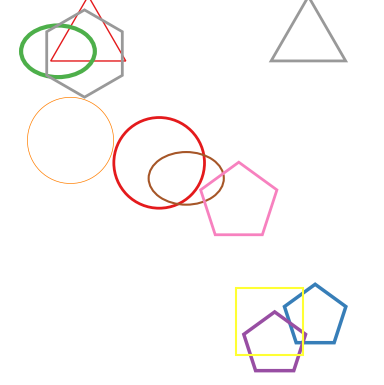[{"shape": "circle", "thickness": 2, "radius": 0.59, "center": [0.413, 0.577]}, {"shape": "triangle", "thickness": 1, "radius": 0.56, "center": [0.229, 0.898]}, {"shape": "pentagon", "thickness": 2.5, "radius": 0.42, "center": [0.819, 0.178]}, {"shape": "oval", "thickness": 3, "radius": 0.48, "center": [0.151, 0.867]}, {"shape": "pentagon", "thickness": 2.5, "radius": 0.42, "center": [0.713, 0.105]}, {"shape": "circle", "thickness": 0.5, "radius": 0.56, "center": [0.183, 0.635]}, {"shape": "square", "thickness": 1.5, "radius": 0.43, "center": [0.7, 0.165]}, {"shape": "oval", "thickness": 1.5, "radius": 0.49, "center": [0.484, 0.537]}, {"shape": "pentagon", "thickness": 2, "radius": 0.52, "center": [0.62, 0.475]}, {"shape": "hexagon", "thickness": 2, "radius": 0.57, "center": [0.22, 0.861]}, {"shape": "triangle", "thickness": 2, "radius": 0.56, "center": [0.801, 0.898]}]